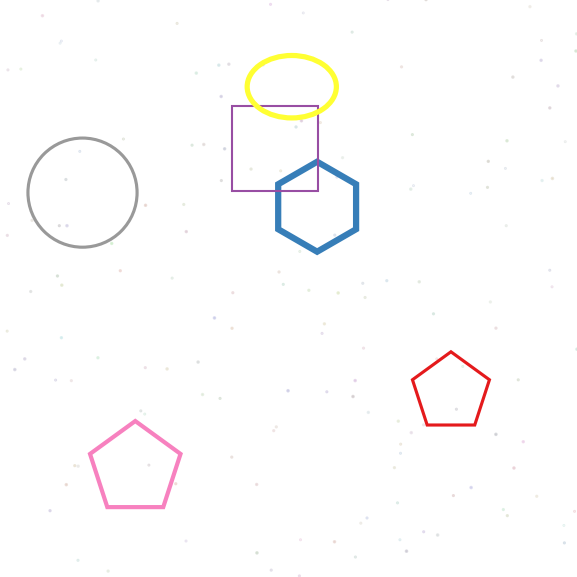[{"shape": "pentagon", "thickness": 1.5, "radius": 0.35, "center": [0.781, 0.32]}, {"shape": "hexagon", "thickness": 3, "radius": 0.39, "center": [0.549, 0.641]}, {"shape": "square", "thickness": 1, "radius": 0.37, "center": [0.476, 0.742]}, {"shape": "oval", "thickness": 2.5, "radius": 0.39, "center": [0.505, 0.849]}, {"shape": "pentagon", "thickness": 2, "radius": 0.41, "center": [0.234, 0.188]}, {"shape": "circle", "thickness": 1.5, "radius": 0.47, "center": [0.143, 0.666]}]